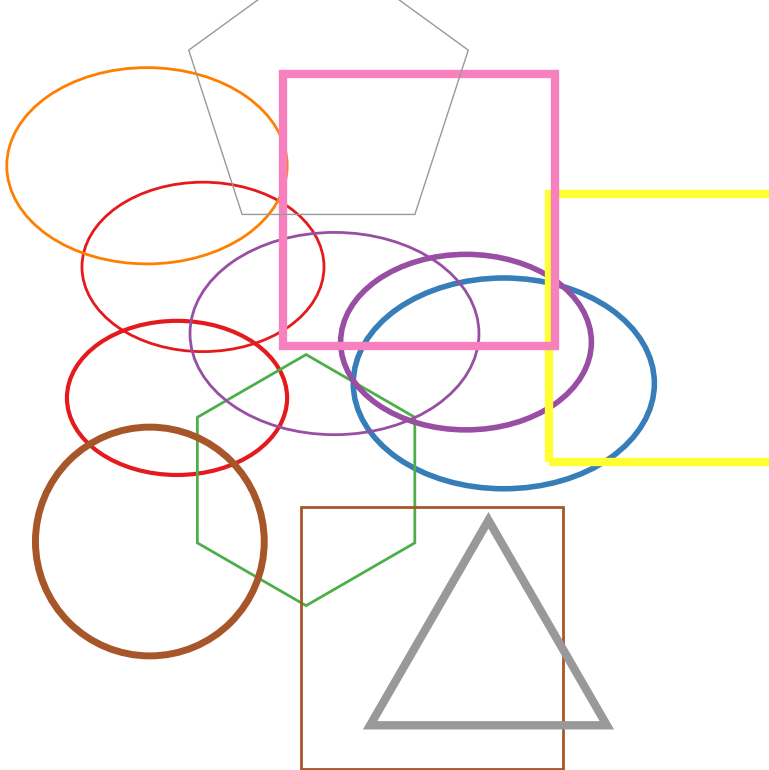[{"shape": "oval", "thickness": 1, "radius": 0.79, "center": [0.264, 0.653]}, {"shape": "oval", "thickness": 1.5, "radius": 0.71, "center": [0.23, 0.483]}, {"shape": "oval", "thickness": 2, "radius": 0.98, "center": [0.654, 0.502]}, {"shape": "hexagon", "thickness": 1, "radius": 0.82, "center": [0.397, 0.377]}, {"shape": "oval", "thickness": 2, "radius": 0.81, "center": [0.605, 0.556]}, {"shape": "oval", "thickness": 1, "radius": 0.94, "center": [0.434, 0.567]}, {"shape": "oval", "thickness": 1, "radius": 0.91, "center": [0.191, 0.785]}, {"shape": "square", "thickness": 3, "radius": 0.87, "center": [0.886, 0.574]}, {"shape": "circle", "thickness": 2.5, "radius": 0.74, "center": [0.195, 0.297]}, {"shape": "square", "thickness": 1, "radius": 0.85, "center": [0.561, 0.171]}, {"shape": "square", "thickness": 3, "radius": 0.88, "center": [0.544, 0.727]}, {"shape": "triangle", "thickness": 3, "radius": 0.89, "center": [0.634, 0.147]}, {"shape": "pentagon", "thickness": 0.5, "radius": 0.95, "center": [0.427, 0.876]}]